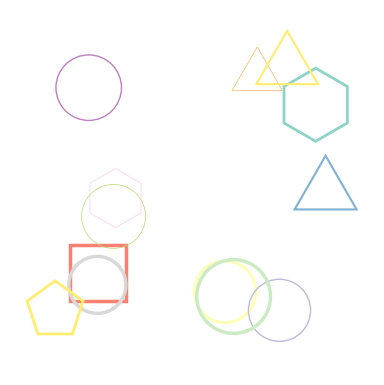[{"shape": "hexagon", "thickness": 2, "radius": 0.47, "center": [0.82, 0.728]}, {"shape": "circle", "thickness": 2, "radius": 0.4, "center": [0.585, 0.242]}, {"shape": "circle", "thickness": 1, "radius": 0.4, "center": [0.726, 0.194]}, {"shape": "square", "thickness": 2.5, "radius": 0.36, "center": [0.254, 0.29]}, {"shape": "triangle", "thickness": 1.5, "radius": 0.46, "center": [0.846, 0.502]}, {"shape": "triangle", "thickness": 0.5, "radius": 0.38, "center": [0.668, 0.802]}, {"shape": "circle", "thickness": 0.5, "radius": 0.42, "center": [0.295, 0.438]}, {"shape": "hexagon", "thickness": 0.5, "radius": 0.38, "center": [0.3, 0.485]}, {"shape": "circle", "thickness": 2.5, "radius": 0.37, "center": [0.253, 0.26]}, {"shape": "circle", "thickness": 1, "radius": 0.43, "center": [0.23, 0.772]}, {"shape": "circle", "thickness": 2.5, "radius": 0.48, "center": [0.607, 0.23]}, {"shape": "triangle", "thickness": 1.5, "radius": 0.46, "center": [0.746, 0.828]}, {"shape": "pentagon", "thickness": 2, "radius": 0.38, "center": [0.143, 0.194]}]